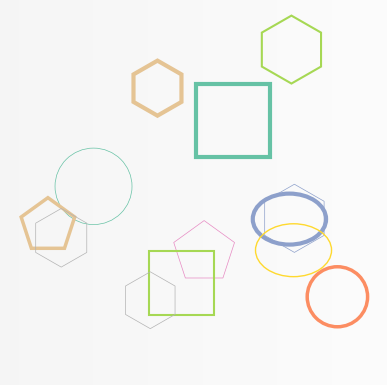[{"shape": "square", "thickness": 3, "radius": 0.47, "center": [0.602, 0.686]}, {"shape": "circle", "thickness": 0.5, "radius": 0.5, "center": [0.241, 0.516]}, {"shape": "circle", "thickness": 2.5, "radius": 0.39, "center": [0.871, 0.229]}, {"shape": "oval", "thickness": 3, "radius": 0.47, "center": [0.747, 0.431]}, {"shape": "hexagon", "thickness": 0.5, "radius": 0.44, "center": [0.76, 0.433]}, {"shape": "pentagon", "thickness": 0.5, "radius": 0.41, "center": [0.527, 0.345]}, {"shape": "hexagon", "thickness": 1.5, "radius": 0.44, "center": [0.752, 0.871]}, {"shape": "square", "thickness": 1.5, "radius": 0.42, "center": [0.468, 0.265]}, {"shape": "oval", "thickness": 1, "radius": 0.49, "center": [0.757, 0.35]}, {"shape": "hexagon", "thickness": 3, "radius": 0.36, "center": [0.406, 0.771]}, {"shape": "pentagon", "thickness": 2.5, "radius": 0.36, "center": [0.124, 0.414]}, {"shape": "hexagon", "thickness": 0.5, "radius": 0.38, "center": [0.158, 0.382]}, {"shape": "hexagon", "thickness": 0.5, "radius": 0.37, "center": [0.388, 0.22]}]